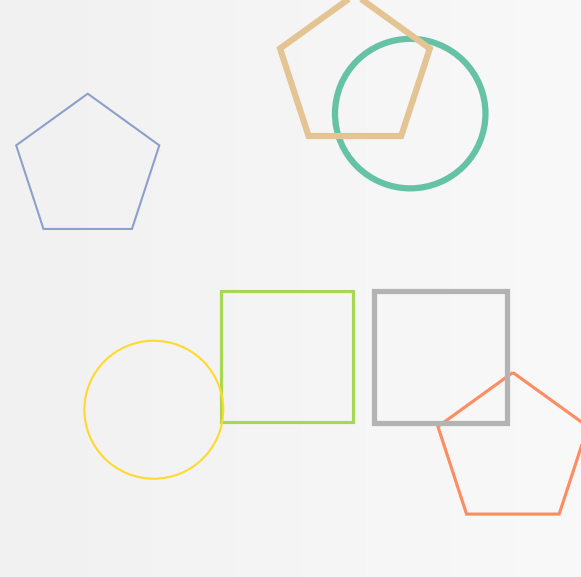[{"shape": "circle", "thickness": 3, "radius": 0.65, "center": [0.706, 0.802]}, {"shape": "pentagon", "thickness": 1.5, "radius": 0.68, "center": [0.882, 0.219]}, {"shape": "pentagon", "thickness": 1, "radius": 0.65, "center": [0.151, 0.707]}, {"shape": "square", "thickness": 1.5, "radius": 0.57, "center": [0.494, 0.382]}, {"shape": "circle", "thickness": 1, "radius": 0.6, "center": [0.265, 0.29]}, {"shape": "pentagon", "thickness": 3, "radius": 0.68, "center": [0.611, 0.873]}, {"shape": "square", "thickness": 2.5, "radius": 0.57, "center": [0.758, 0.382]}]